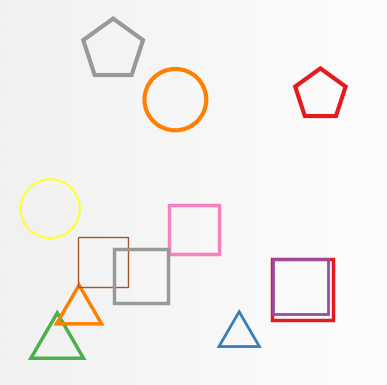[{"shape": "pentagon", "thickness": 3, "radius": 0.34, "center": [0.827, 0.754]}, {"shape": "square", "thickness": 2.5, "radius": 0.39, "center": [0.781, 0.247]}, {"shape": "triangle", "thickness": 2, "radius": 0.3, "center": [0.617, 0.13]}, {"shape": "triangle", "thickness": 2.5, "radius": 0.39, "center": [0.148, 0.109]}, {"shape": "square", "thickness": 2, "radius": 0.36, "center": [0.776, 0.257]}, {"shape": "triangle", "thickness": 2.5, "radius": 0.34, "center": [0.204, 0.192]}, {"shape": "circle", "thickness": 3, "radius": 0.4, "center": [0.453, 0.741]}, {"shape": "circle", "thickness": 1.5, "radius": 0.38, "center": [0.13, 0.458]}, {"shape": "square", "thickness": 1, "radius": 0.32, "center": [0.267, 0.319]}, {"shape": "square", "thickness": 2.5, "radius": 0.32, "center": [0.501, 0.404]}, {"shape": "square", "thickness": 2.5, "radius": 0.35, "center": [0.364, 0.282]}, {"shape": "pentagon", "thickness": 3, "radius": 0.41, "center": [0.292, 0.871]}]